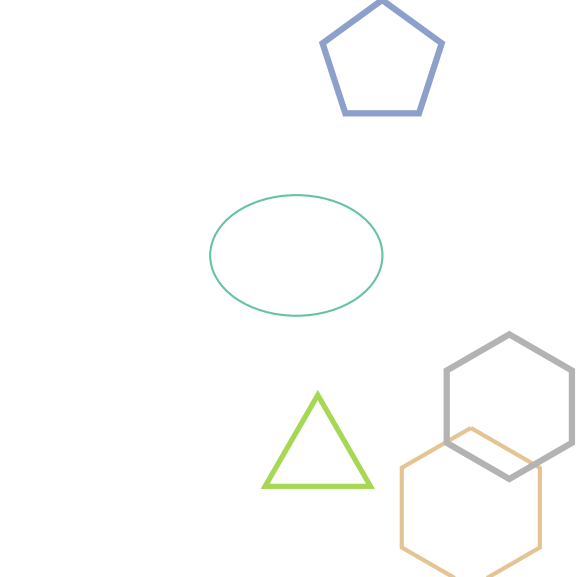[{"shape": "oval", "thickness": 1, "radius": 0.75, "center": [0.513, 0.557]}, {"shape": "pentagon", "thickness": 3, "radius": 0.54, "center": [0.662, 0.891]}, {"shape": "triangle", "thickness": 2.5, "radius": 0.53, "center": [0.55, 0.21]}, {"shape": "hexagon", "thickness": 2, "radius": 0.69, "center": [0.815, 0.12]}, {"shape": "hexagon", "thickness": 3, "radius": 0.63, "center": [0.882, 0.295]}]